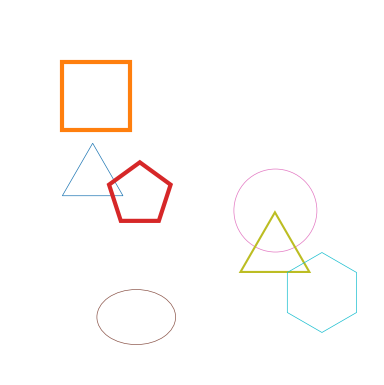[{"shape": "triangle", "thickness": 0.5, "radius": 0.45, "center": [0.241, 0.537]}, {"shape": "square", "thickness": 3, "radius": 0.44, "center": [0.248, 0.75]}, {"shape": "pentagon", "thickness": 3, "radius": 0.42, "center": [0.363, 0.494]}, {"shape": "oval", "thickness": 0.5, "radius": 0.51, "center": [0.354, 0.176]}, {"shape": "circle", "thickness": 0.5, "radius": 0.54, "center": [0.715, 0.453]}, {"shape": "triangle", "thickness": 1.5, "radius": 0.52, "center": [0.714, 0.345]}, {"shape": "hexagon", "thickness": 0.5, "radius": 0.52, "center": [0.836, 0.24]}]